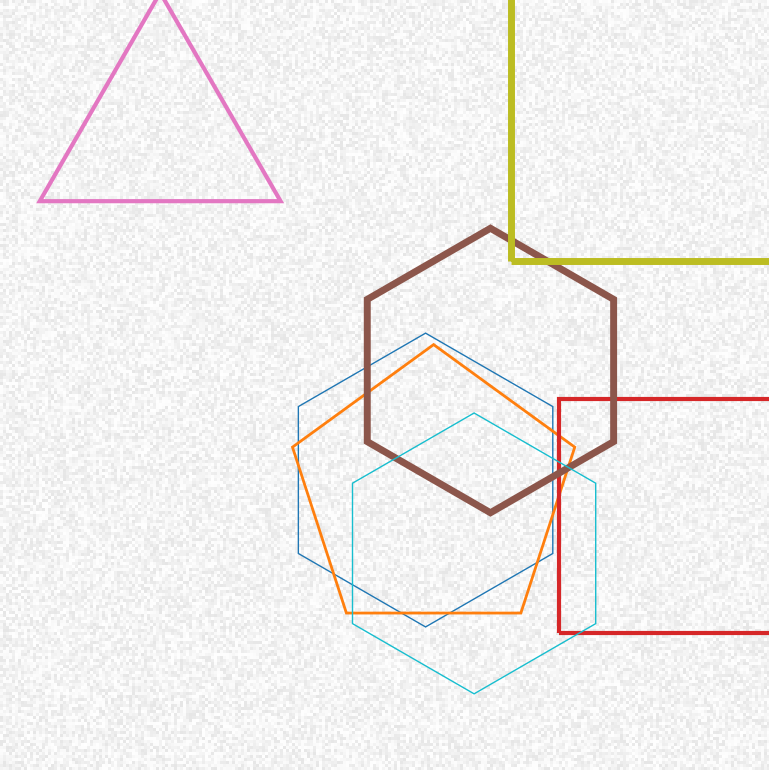[{"shape": "hexagon", "thickness": 0.5, "radius": 0.95, "center": [0.553, 0.377]}, {"shape": "pentagon", "thickness": 1, "radius": 0.96, "center": [0.563, 0.36]}, {"shape": "square", "thickness": 1.5, "radius": 0.76, "center": [0.877, 0.33]}, {"shape": "hexagon", "thickness": 2.5, "radius": 0.92, "center": [0.637, 0.519]}, {"shape": "triangle", "thickness": 1.5, "radius": 0.9, "center": [0.208, 0.829]}, {"shape": "square", "thickness": 2.5, "radius": 0.9, "center": [0.843, 0.84]}, {"shape": "hexagon", "thickness": 0.5, "radius": 0.91, "center": [0.616, 0.281]}]